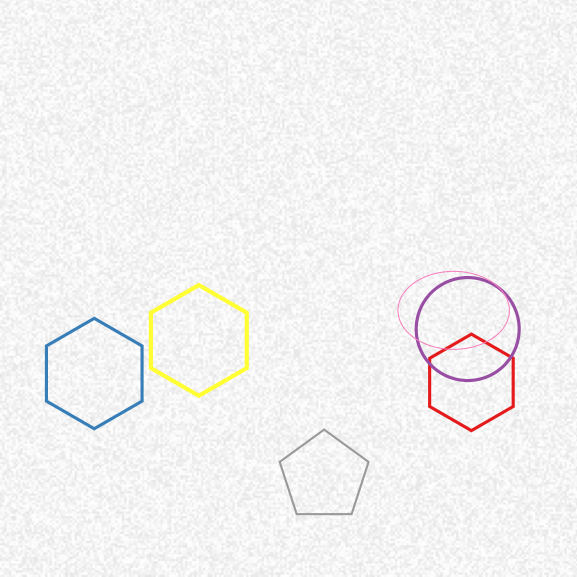[{"shape": "hexagon", "thickness": 1.5, "radius": 0.42, "center": [0.816, 0.337]}, {"shape": "hexagon", "thickness": 1.5, "radius": 0.48, "center": [0.163, 0.352]}, {"shape": "circle", "thickness": 1.5, "radius": 0.45, "center": [0.81, 0.429]}, {"shape": "hexagon", "thickness": 2, "radius": 0.48, "center": [0.344, 0.41]}, {"shape": "oval", "thickness": 0.5, "radius": 0.48, "center": [0.786, 0.462]}, {"shape": "pentagon", "thickness": 1, "radius": 0.4, "center": [0.561, 0.174]}]